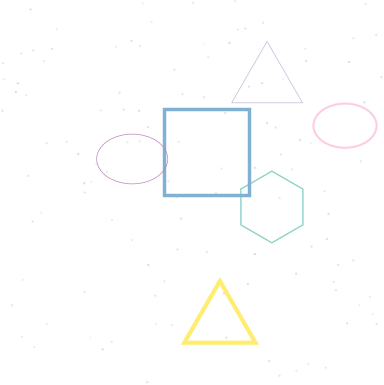[{"shape": "hexagon", "thickness": 1, "radius": 0.46, "center": [0.706, 0.462]}, {"shape": "triangle", "thickness": 0.5, "radius": 0.53, "center": [0.694, 0.786]}, {"shape": "square", "thickness": 2.5, "radius": 0.55, "center": [0.536, 0.605]}, {"shape": "oval", "thickness": 1.5, "radius": 0.41, "center": [0.896, 0.674]}, {"shape": "oval", "thickness": 0.5, "radius": 0.46, "center": [0.343, 0.587]}, {"shape": "triangle", "thickness": 3, "radius": 0.53, "center": [0.571, 0.163]}]